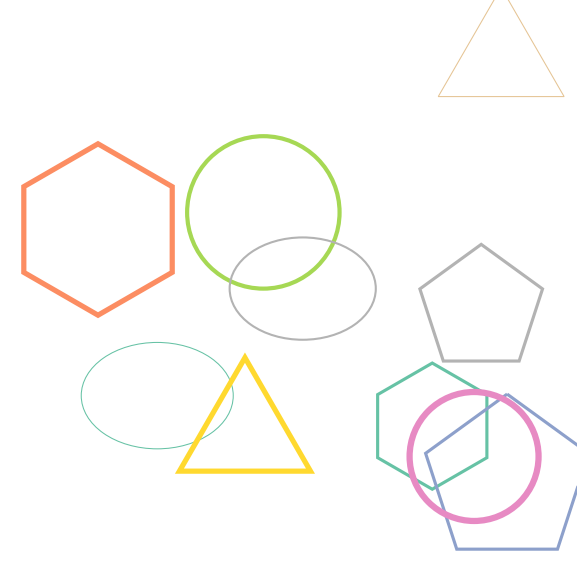[{"shape": "oval", "thickness": 0.5, "radius": 0.66, "center": [0.272, 0.314]}, {"shape": "hexagon", "thickness": 1.5, "radius": 0.55, "center": [0.749, 0.261]}, {"shape": "hexagon", "thickness": 2.5, "radius": 0.74, "center": [0.17, 0.602]}, {"shape": "pentagon", "thickness": 1.5, "radius": 0.74, "center": [0.878, 0.168]}, {"shape": "circle", "thickness": 3, "radius": 0.56, "center": [0.821, 0.209]}, {"shape": "circle", "thickness": 2, "radius": 0.66, "center": [0.456, 0.631]}, {"shape": "triangle", "thickness": 2.5, "radius": 0.66, "center": [0.424, 0.249]}, {"shape": "triangle", "thickness": 0.5, "radius": 0.63, "center": [0.868, 0.895]}, {"shape": "pentagon", "thickness": 1.5, "radius": 0.56, "center": [0.833, 0.464]}, {"shape": "oval", "thickness": 1, "radius": 0.63, "center": [0.524, 0.499]}]